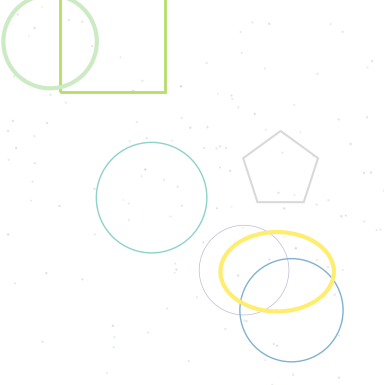[{"shape": "circle", "thickness": 1, "radius": 0.72, "center": [0.394, 0.487]}, {"shape": "circle", "thickness": 0.5, "radius": 0.58, "center": [0.634, 0.298]}, {"shape": "circle", "thickness": 1, "radius": 0.67, "center": [0.757, 0.194]}, {"shape": "square", "thickness": 2, "radius": 0.69, "center": [0.292, 0.898]}, {"shape": "pentagon", "thickness": 1.5, "radius": 0.51, "center": [0.729, 0.558]}, {"shape": "circle", "thickness": 3, "radius": 0.61, "center": [0.13, 0.892]}, {"shape": "oval", "thickness": 3, "radius": 0.74, "center": [0.72, 0.294]}]